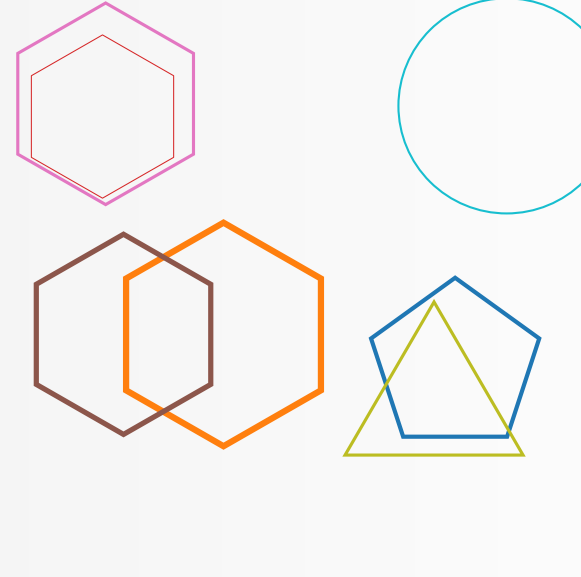[{"shape": "pentagon", "thickness": 2, "radius": 0.76, "center": [0.783, 0.366]}, {"shape": "hexagon", "thickness": 3, "radius": 0.97, "center": [0.385, 0.42]}, {"shape": "hexagon", "thickness": 0.5, "radius": 0.71, "center": [0.176, 0.797]}, {"shape": "hexagon", "thickness": 2.5, "radius": 0.87, "center": [0.213, 0.42]}, {"shape": "hexagon", "thickness": 1.5, "radius": 0.87, "center": [0.182, 0.819]}, {"shape": "triangle", "thickness": 1.5, "radius": 0.88, "center": [0.747, 0.3]}, {"shape": "circle", "thickness": 1, "radius": 0.93, "center": [0.872, 0.816]}]